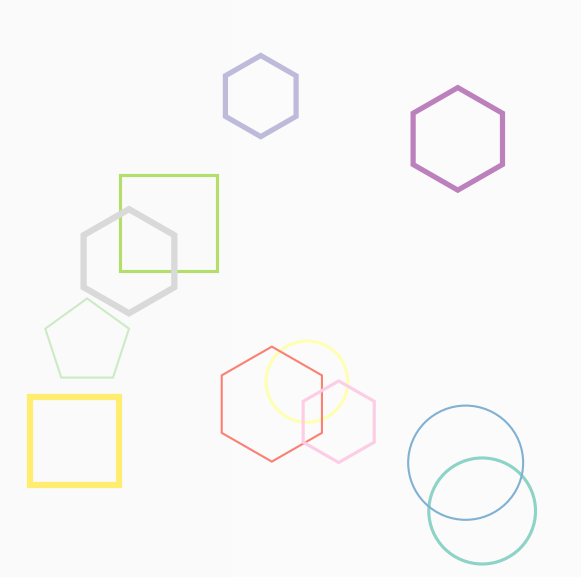[{"shape": "circle", "thickness": 1.5, "radius": 0.46, "center": [0.83, 0.114]}, {"shape": "circle", "thickness": 1.5, "radius": 0.35, "center": [0.528, 0.338]}, {"shape": "hexagon", "thickness": 2.5, "radius": 0.35, "center": [0.449, 0.833]}, {"shape": "hexagon", "thickness": 1, "radius": 0.5, "center": [0.468, 0.299]}, {"shape": "circle", "thickness": 1, "radius": 0.49, "center": [0.801, 0.198]}, {"shape": "square", "thickness": 1.5, "radius": 0.42, "center": [0.29, 0.613]}, {"shape": "hexagon", "thickness": 1.5, "radius": 0.35, "center": [0.583, 0.269]}, {"shape": "hexagon", "thickness": 3, "radius": 0.45, "center": [0.222, 0.547]}, {"shape": "hexagon", "thickness": 2.5, "radius": 0.44, "center": [0.788, 0.759]}, {"shape": "pentagon", "thickness": 1, "radius": 0.38, "center": [0.15, 0.407]}, {"shape": "square", "thickness": 3, "radius": 0.38, "center": [0.128, 0.236]}]